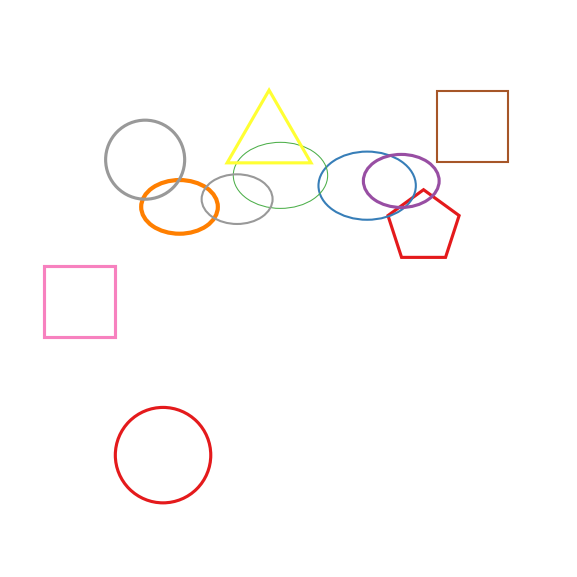[{"shape": "circle", "thickness": 1.5, "radius": 0.41, "center": [0.282, 0.211]}, {"shape": "pentagon", "thickness": 1.5, "radius": 0.32, "center": [0.733, 0.606]}, {"shape": "oval", "thickness": 1, "radius": 0.42, "center": [0.636, 0.678]}, {"shape": "oval", "thickness": 0.5, "radius": 0.41, "center": [0.486, 0.695]}, {"shape": "oval", "thickness": 1.5, "radius": 0.33, "center": [0.695, 0.686]}, {"shape": "oval", "thickness": 2, "radius": 0.33, "center": [0.311, 0.641]}, {"shape": "triangle", "thickness": 1.5, "radius": 0.42, "center": [0.466, 0.759]}, {"shape": "square", "thickness": 1, "radius": 0.31, "center": [0.818, 0.78]}, {"shape": "square", "thickness": 1.5, "radius": 0.31, "center": [0.137, 0.477]}, {"shape": "circle", "thickness": 1.5, "radius": 0.34, "center": [0.251, 0.723]}, {"shape": "oval", "thickness": 1, "radius": 0.31, "center": [0.411, 0.654]}]